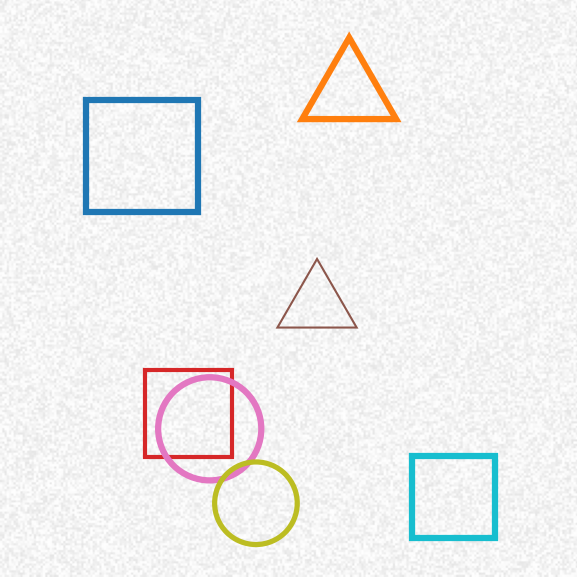[{"shape": "square", "thickness": 3, "radius": 0.48, "center": [0.246, 0.73]}, {"shape": "triangle", "thickness": 3, "radius": 0.47, "center": [0.605, 0.84]}, {"shape": "square", "thickness": 2, "radius": 0.38, "center": [0.327, 0.284]}, {"shape": "triangle", "thickness": 1, "radius": 0.4, "center": [0.549, 0.472]}, {"shape": "circle", "thickness": 3, "radius": 0.45, "center": [0.363, 0.257]}, {"shape": "circle", "thickness": 2.5, "radius": 0.36, "center": [0.443, 0.128]}, {"shape": "square", "thickness": 3, "radius": 0.36, "center": [0.785, 0.138]}]